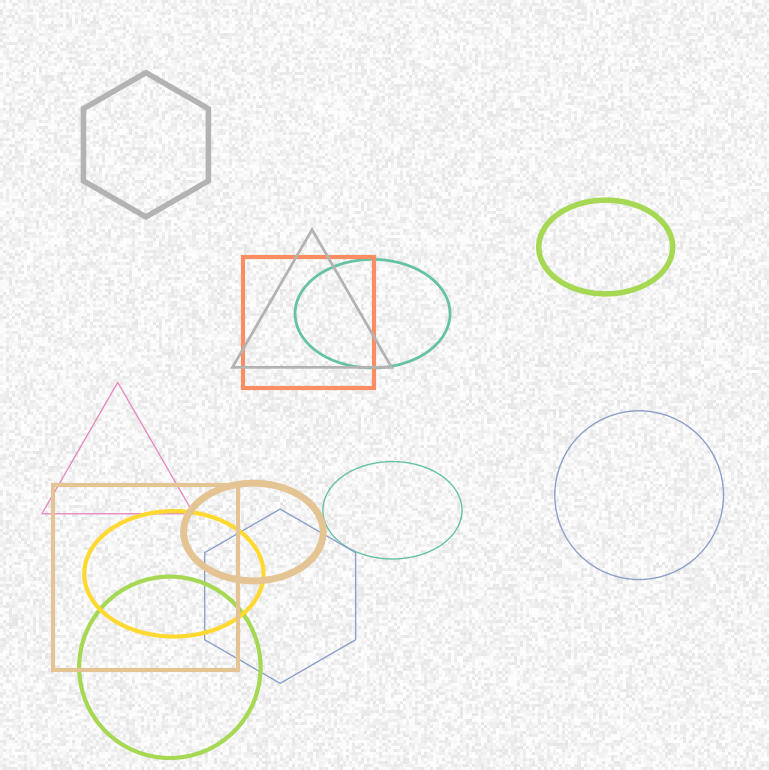[{"shape": "oval", "thickness": 1, "radius": 0.5, "center": [0.484, 0.593]}, {"shape": "oval", "thickness": 0.5, "radius": 0.45, "center": [0.51, 0.337]}, {"shape": "square", "thickness": 1.5, "radius": 0.43, "center": [0.4, 0.581]}, {"shape": "circle", "thickness": 0.5, "radius": 0.55, "center": [0.83, 0.357]}, {"shape": "hexagon", "thickness": 0.5, "radius": 0.57, "center": [0.364, 0.226]}, {"shape": "triangle", "thickness": 0.5, "radius": 0.57, "center": [0.153, 0.39]}, {"shape": "circle", "thickness": 1.5, "radius": 0.59, "center": [0.221, 0.133]}, {"shape": "oval", "thickness": 2, "radius": 0.43, "center": [0.787, 0.679]}, {"shape": "oval", "thickness": 1.5, "radius": 0.58, "center": [0.226, 0.255]}, {"shape": "square", "thickness": 1.5, "radius": 0.6, "center": [0.189, 0.25]}, {"shape": "oval", "thickness": 2.5, "radius": 0.45, "center": [0.329, 0.309]}, {"shape": "hexagon", "thickness": 2, "radius": 0.47, "center": [0.19, 0.812]}, {"shape": "triangle", "thickness": 1, "radius": 0.6, "center": [0.405, 0.583]}]